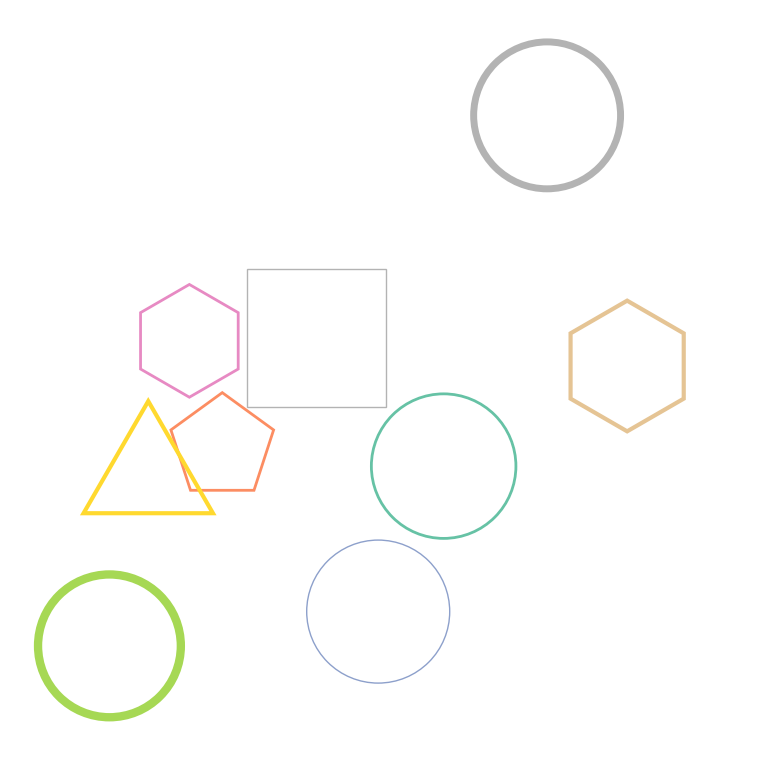[{"shape": "circle", "thickness": 1, "radius": 0.47, "center": [0.576, 0.395]}, {"shape": "pentagon", "thickness": 1, "radius": 0.35, "center": [0.289, 0.42]}, {"shape": "circle", "thickness": 0.5, "radius": 0.46, "center": [0.491, 0.206]}, {"shape": "hexagon", "thickness": 1, "radius": 0.37, "center": [0.246, 0.557]}, {"shape": "circle", "thickness": 3, "radius": 0.46, "center": [0.142, 0.161]}, {"shape": "triangle", "thickness": 1.5, "radius": 0.49, "center": [0.193, 0.382]}, {"shape": "hexagon", "thickness": 1.5, "radius": 0.42, "center": [0.814, 0.525]}, {"shape": "circle", "thickness": 2.5, "radius": 0.48, "center": [0.711, 0.85]}, {"shape": "square", "thickness": 0.5, "radius": 0.45, "center": [0.411, 0.561]}]